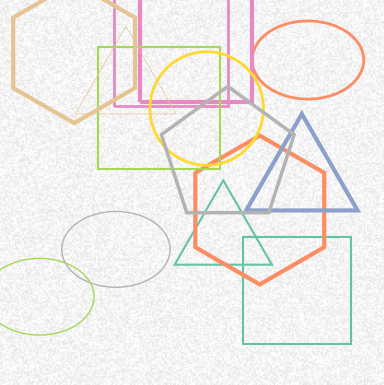[{"shape": "triangle", "thickness": 1.5, "radius": 0.73, "center": [0.58, 0.385]}, {"shape": "square", "thickness": 1.5, "radius": 0.7, "center": [0.772, 0.245]}, {"shape": "hexagon", "thickness": 3, "radius": 0.97, "center": [0.675, 0.454]}, {"shape": "oval", "thickness": 2, "radius": 0.72, "center": [0.8, 0.844]}, {"shape": "triangle", "thickness": 3, "radius": 0.84, "center": [0.784, 0.537]}, {"shape": "square", "thickness": 3, "radius": 0.73, "center": [0.51, 0.882]}, {"shape": "square", "thickness": 2, "radius": 0.74, "center": [0.444, 0.872]}, {"shape": "oval", "thickness": 1, "radius": 0.71, "center": [0.102, 0.229]}, {"shape": "square", "thickness": 1.5, "radius": 0.79, "center": [0.413, 0.719]}, {"shape": "circle", "thickness": 2, "radius": 0.74, "center": [0.537, 0.718]}, {"shape": "triangle", "thickness": 0.5, "radius": 0.76, "center": [0.327, 0.78]}, {"shape": "hexagon", "thickness": 3, "radius": 0.91, "center": [0.193, 0.863]}, {"shape": "oval", "thickness": 1, "radius": 0.7, "center": [0.301, 0.352]}, {"shape": "pentagon", "thickness": 2.5, "radius": 0.91, "center": [0.592, 0.594]}]